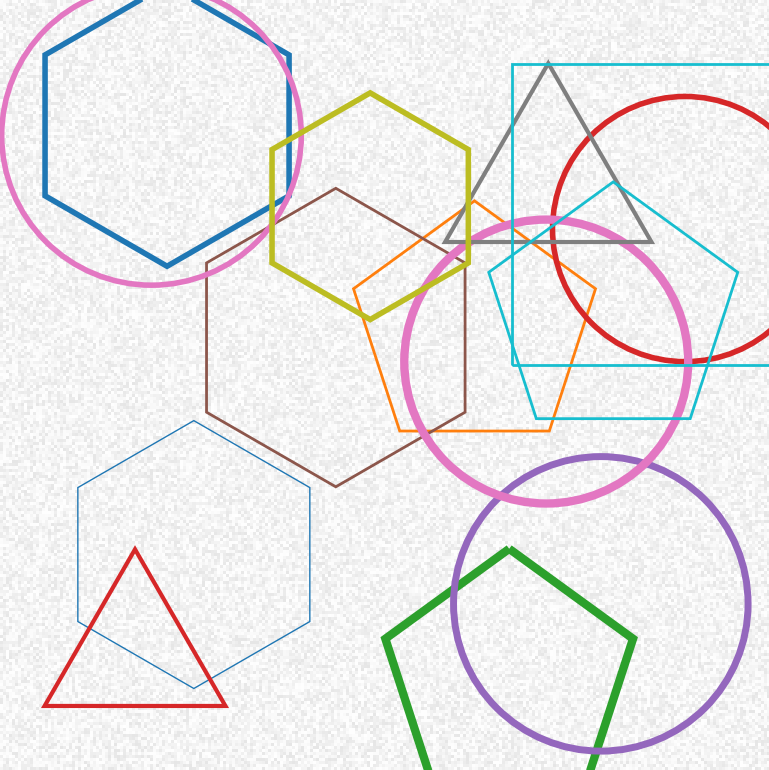[{"shape": "hexagon", "thickness": 2, "radius": 0.91, "center": [0.217, 0.837]}, {"shape": "hexagon", "thickness": 0.5, "radius": 0.87, "center": [0.252, 0.28]}, {"shape": "pentagon", "thickness": 1, "radius": 0.83, "center": [0.616, 0.574]}, {"shape": "pentagon", "thickness": 3, "radius": 0.85, "center": [0.661, 0.118]}, {"shape": "circle", "thickness": 2, "radius": 0.86, "center": [0.89, 0.703]}, {"shape": "triangle", "thickness": 1.5, "radius": 0.68, "center": [0.175, 0.151]}, {"shape": "circle", "thickness": 2.5, "radius": 0.96, "center": [0.78, 0.216]}, {"shape": "hexagon", "thickness": 1, "radius": 0.97, "center": [0.436, 0.562]}, {"shape": "circle", "thickness": 3, "radius": 0.92, "center": [0.709, 0.53]}, {"shape": "circle", "thickness": 2, "radius": 0.97, "center": [0.197, 0.824]}, {"shape": "triangle", "thickness": 1.5, "radius": 0.77, "center": [0.712, 0.763]}, {"shape": "hexagon", "thickness": 2, "radius": 0.74, "center": [0.481, 0.732]}, {"shape": "pentagon", "thickness": 1, "radius": 0.85, "center": [0.796, 0.594]}, {"shape": "square", "thickness": 1, "radius": 0.98, "center": [0.861, 0.721]}]